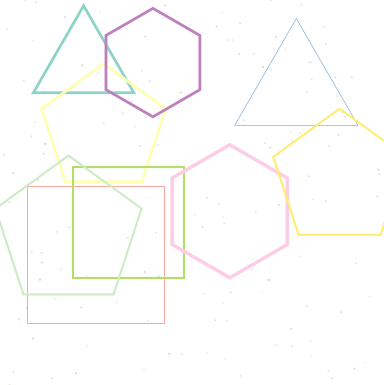[{"shape": "triangle", "thickness": 2, "radius": 0.75, "center": [0.217, 0.834]}, {"shape": "pentagon", "thickness": 2, "radius": 0.85, "center": [0.269, 0.665]}, {"shape": "square", "thickness": 0.5, "radius": 0.89, "center": [0.249, 0.338]}, {"shape": "triangle", "thickness": 0.5, "radius": 0.92, "center": [0.77, 0.767]}, {"shape": "square", "thickness": 1.5, "radius": 0.72, "center": [0.334, 0.421]}, {"shape": "hexagon", "thickness": 2.5, "radius": 0.86, "center": [0.597, 0.451]}, {"shape": "hexagon", "thickness": 2, "radius": 0.7, "center": [0.397, 0.837]}, {"shape": "pentagon", "thickness": 1.5, "radius": 1.0, "center": [0.178, 0.397]}, {"shape": "pentagon", "thickness": 1.5, "radius": 0.91, "center": [0.882, 0.537]}]